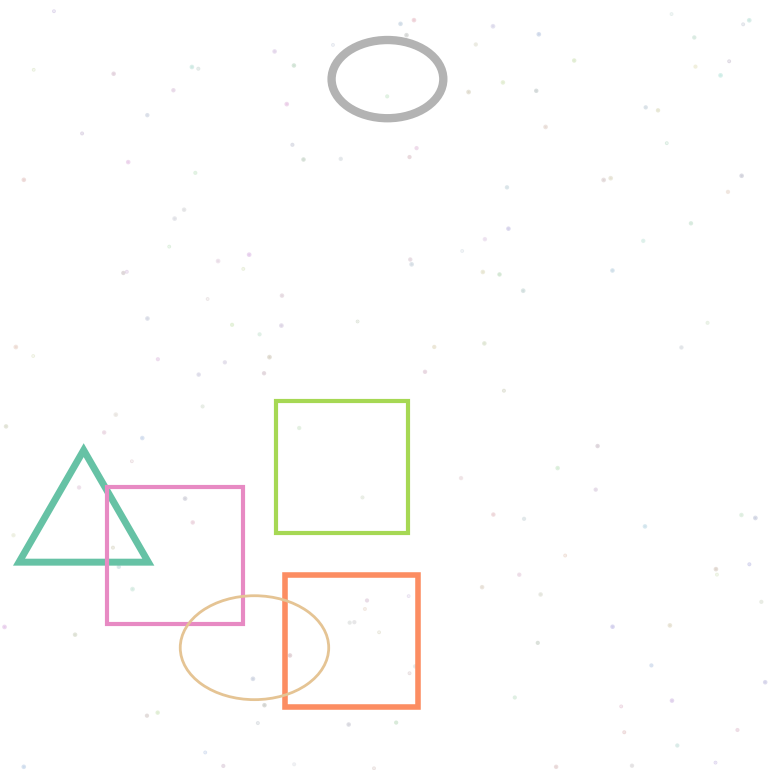[{"shape": "triangle", "thickness": 2.5, "radius": 0.48, "center": [0.109, 0.318]}, {"shape": "square", "thickness": 2, "radius": 0.43, "center": [0.457, 0.168]}, {"shape": "square", "thickness": 1.5, "radius": 0.44, "center": [0.227, 0.278]}, {"shape": "square", "thickness": 1.5, "radius": 0.43, "center": [0.444, 0.393]}, {"shape": "oval", "thickness": 1, "radius": 0.48, "center": [0.33, 0.159]}, {"shape": "oval", "thickness": 3, "radius": 0.36, "center": [0.503, 0.897]}]